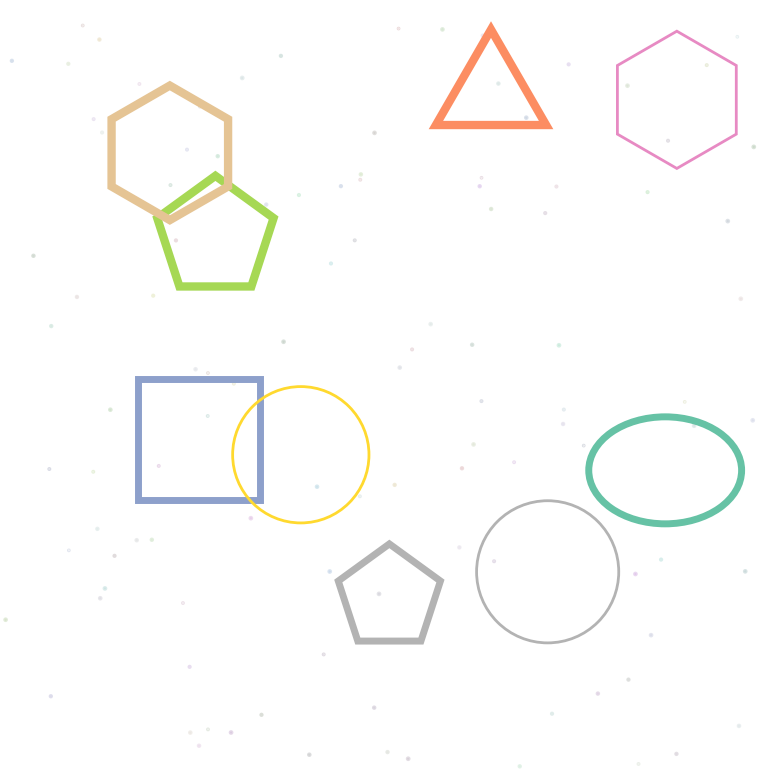[{"shape": "oval", "thickness": 2.5, "radius": 0.5, "center": [0.864, 0.389]}, {"shape": "triangle", "thickness": 3, "radius": 0.41, "center": [0.638, 0.879]}, {"shape": "square", "thickness": 2.5, "radius": 0.39, "center": [0.259, 0.429]}, {"shape": "hexagon", "thickness": 1, "radius": 0.45, "center": [0.879, 0.87]}, {"shape": "pentagon", "thickness": 3, "radius": 0.4, "center": [0.28, 0.692]}, {"shape": "circle", "thickness": 1, "radius": 0.44, "center": [0.391, 0.409]}, {"shape": "hexagon", "thickness": 3, "radius": 0.44, "center": [0.221, 0.802]}, {"shape": "circle", "thickness": 1, "radius": 0.46, "center": [0.711, 0.257]}, {"shape": "pentagon", "thickness": 2.5, "radius": 0.35, "center": [0.506, 0.224]}]